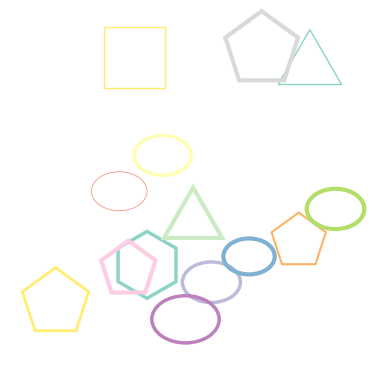[{"shape": "hexagon", "thickness": 2.5, "radius": 0.43, "center": [0.382, 0.312]}, {"shape": "triangle", "thickness": 1, "radius": 0.48, "center": [0.805, 0.828]}, {"shape": "oval", "thickness": 2.5, "radius": 0.37, "center": [0.422, 0.596]}, {"shape": "oval", "thickness": 2.5, "radius": 0.38, "center": [0.549, 0.267]}, {"shape": "oval", "thickness": 0.5, "radius": 0.36, "center": [0.31, 0.503]}, {"shape": "oval", "thickness": 3, "radius": 0.33, "center": [0.647, 0.334]}, {"shape": "pentagon", "thickness": 1.5, "radius": 0.37, "center": [0.776, 0.374]}, {"shape": "oval", "thickness": 3, "radius": 0.37, "center": [0.871, 0.457]}, {"shape": "pentagon", "thickness": 3, "radius": 0.37, "center": [0.333, 0.301]}, {"shape": "pentagon", "thickness": 3, "radius": 0.5, "center": [0.68, 0.872]}, {"shape": "oval", "thickness": 2.5, "radius": 0.44, "center": [0.482, 0.171]}, {"shape": "triangle", "thickness": 3, "radius": 0.44, "center": [0.502, 0.426]}, {"shape": "square", "thickness": 1, "radius": 0.4, "center": [0.35, 0.85]}, {"shape": "pentagon", "thickness": 2, "radius": 0.45, "center": [0.144, 0.214]}]